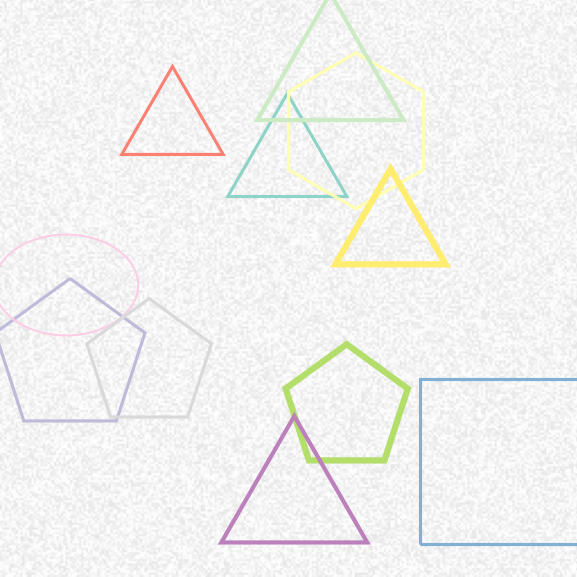[{"shape": "triangle", "thickness": 1.5, "radius": 0.6, "center": [0.498, 0.718]}, {"shape": "hexagon", "thickness": 1.5, "radius": 0.67, "center": [0.617, 0.773]}, {"shape": "pentagon", "thickness": 1.5, "radius": 0.68, "center": [0.121, 0.381]}, {"shape": "triangle", "thickness": 1.5, "radius": 0.51, "center": [0.299, 0.782]}, {"shape": "square", "thickness": 1.5, "radius": 0.71, "center": [0.87, 0.199]}, {"shape": "pentagon", "thickness": 3, "radius": 0.56, "center": [0.6, 0.292]}, {"shape": "oval", "thickness": 1, "radius": 0.62, "center": [0.115, 0.506]}, {"shape": "pentagon", "thickness": 1.5, "radius": 0.57, "center": [0.258, 0.369]}, {"shape": "triangle", "thickness": 2, "radius": 0.73, "center": [0.51, 0.133]}, {"shape": "triangle", "thickness": 2, "radius": 0.73, "center": [0.572, 0.864]}, {"shape": "triangle", "thickness": 3, "radius": 0.55, "center": [0.676, 0.597]}]